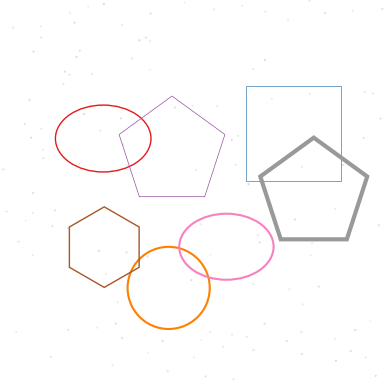[{"shape": "oval", "thickness": 1, "radius": 0.62, "center": [0.268, 0.64]}, {"shape": "square", "thickness": 0.5, "radius": 0.62, "center": [0.763, 0.653]}, {"shape": "pentagon", "thickness": 0.5, "radius": 0.72, "center": [0.447, 0.606]}, {"shape": "circle", "thickness": 1.5, "radius": 0.53, "center": [0.438, 0.252]}, {"shape": "hexagon", "thickness": 1, "radius": 0.52, "center": [0.271, 0.358]}, {"shape": "oval", "thickness": 1.5, "radius": 0.61, "center": [0.588, 0.359]}, {"shape": "pentagon", "thickness": 3, "radius": 0.73, "center": [0.815, 0.496]}]